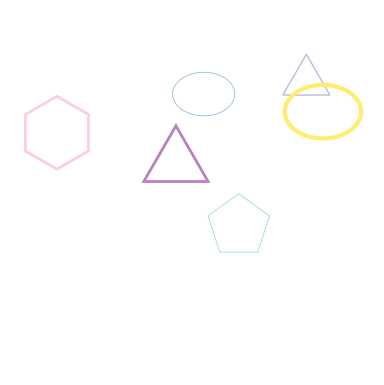[{"shape": "pentagon", "thickness": 0.5, "radius": 0.42, "center": [0.62, 0.413]}, {"shape": "triangle", "thickness": 1, "radius": 0.35, "center": [0.796, 0.788]}, {"shape": "oval", "thickness": 0.5, "radius": 0.4, "center": [0.529, 0.756]}, {"shape": "hexagon", "thickness": 2, "radius": 0.47, "center": [0.148, 0.655]}, {"shape": "triangle", "thickness": 2, "radius": 0.48, "center": [0.457, 0.577]}, {"shape": "oval", "thickness": 3, "radius": 0.5, "center": [0.839, 0.71]}]